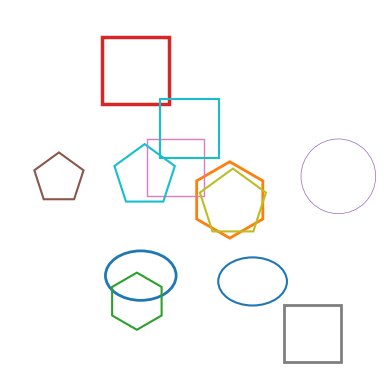[{"shape": "oval", "thickness": 2, "radius": 0.46, "center": [0.366, 0.284]}, {"shape": "oval", "thickness": 1.5, "radius": 0.45, "center": [0.656, 0.269]}, {"shape": "hexagon", "thickness": 2, "radius": 0.5, "center": [0.597, 0.481]}, {"shape": "hexagon", "thickness": 1.5, "radius": 0.37, "center": [0.356, 0.218]}, {"shape": "square", "thickness": 2.5, "radius": 0.44, "center": [0.351, 0.817]}, {"shape": "circle", "thickness": 0.5, "radius": 0.49, "center": [0.879, 0.542]}, {"shape": "pentagon", "thickness": 1.5, "radius": 0.34, "center": [0.153, 0.537]}, {"shape": "square", "thickness": 1, "radius": 0.37, "center": [0.457, 0.564]}, {"shape": "square", "thickness": 2, "radius": 0.38, "center": [0.812, 0.134]}, {"shape": "pentagon", "thickness": 1.5, "radius": 0.45, "center": [0.605, 0.472]}, {"shape": "pentagon", "thickness": 1.5, "radius": 0.41, "center": [0.376, 0.543]}, {"shape": "square", "thickness": 1.5, "radius": 0.38, "center": [0.493, 0.667]}]